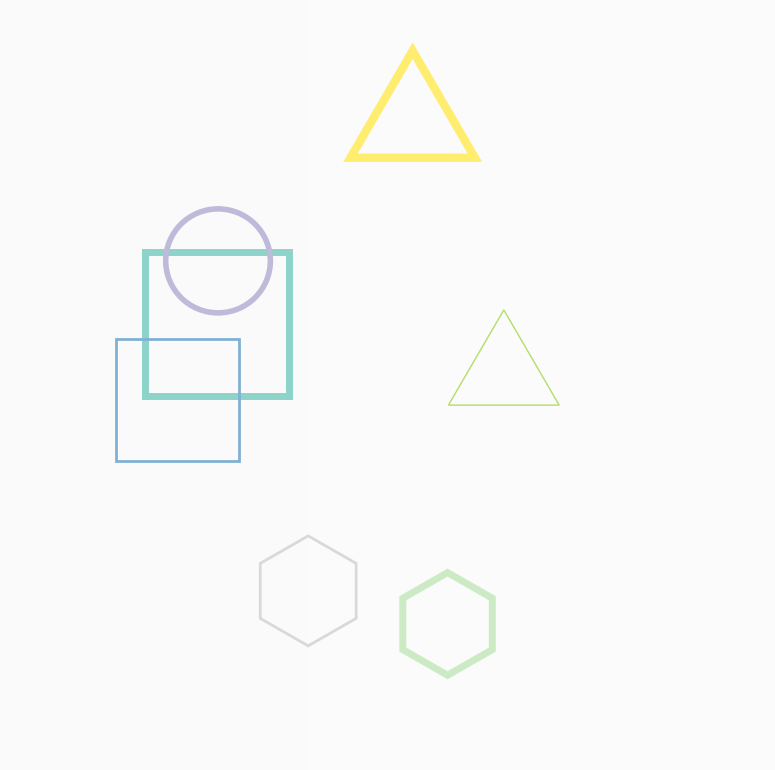[{"shape": "square", "thickness": 2.5, "radius": 0.47, "center": [0.28, 0.579]}, {"shape": "circle", "thickness": 2, "radius": 0.34, "center": [0.281, 0.661]}, {"shape": "square", "thickness": 1, "radius": 0.4, "center": [0.229, 0.48]}, {"shape": "triangle", "thickness": 0.5, "radius": 0.41, "center": [0.65, 0.515]}, {"shape": "hexagon", "thickness": 1, "radius": 0.36, "center": [0.398, 0.233]}, {"shape": "hexagon", "thickness": 2.5, "radius": 0.33, "center": [0.577, 0.19]}, {"shape": "triangle", "thickness": 3, "radius": 0.46, "center": [0.532, 0.842]}]